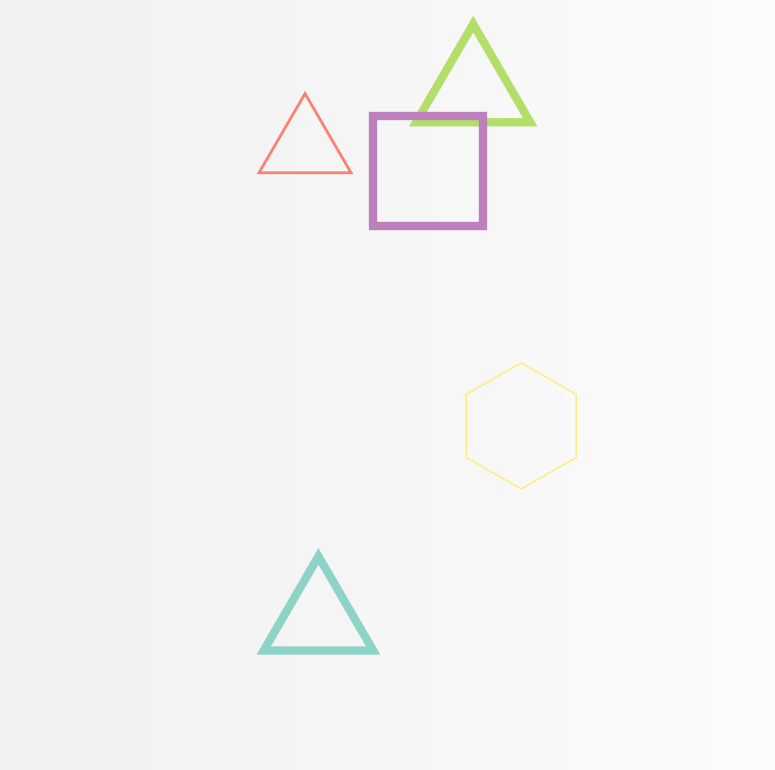[{"shape": "triangle", "thickness": 3, "radius": 0.41, "center": [0.411, 0.196]}, {"shape": "triangle", "thickness": 1, "radius": 0.34, "center": [0.394, 0.81]}, {"shape": "triangle", "thickness": 3, "radius": 0.42, "center": [0.611, 0.884]}, {"shape": "square", "thickness": 3, "radius": 0.36, "center": [0.552, 0.778]}, {"shape": "hexagon", "thickness": 0.5, "radius": 0.41, "center": [0.673, 0.447]}]